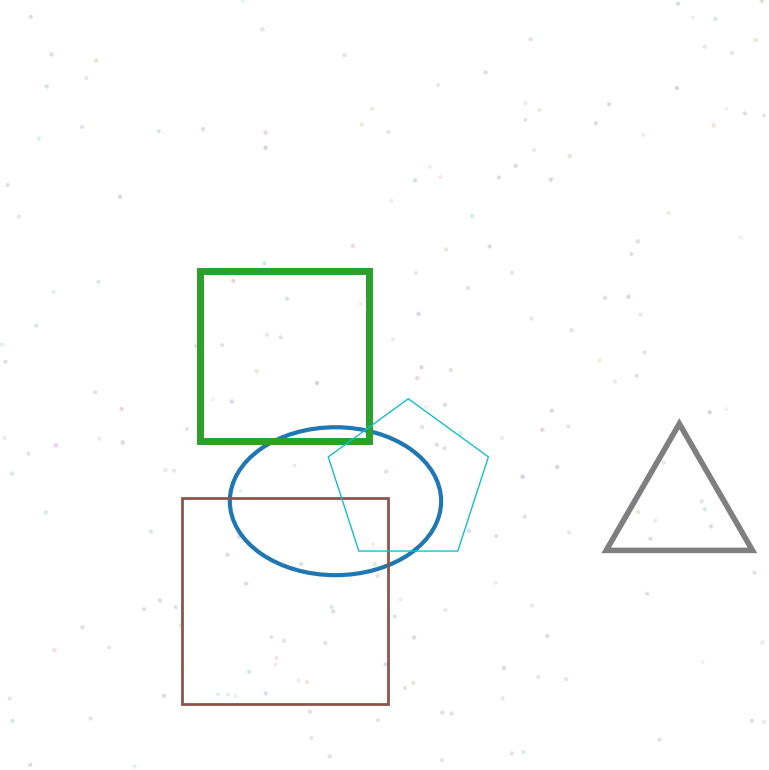[{"shape": "oval", "thickness": 1.5, "radius": 0.69, "center": [0.436, 0.349]}, {"shape": "square", "thickness": 2.5, "radius": 0.55, "center": [0.37, 0.537]}, {"shape": "square", "thickness": 1, "radius": 0.67, "center": [0.37, 0.219]}, {"shape": "triangle", "thickness": 2, "radius": 0.55, "center": [0.882, 0.34]}, {"shape": "pentagon", "thickness": 0.5, "radius": 0.55, "center": [0.53, 0.373]}]